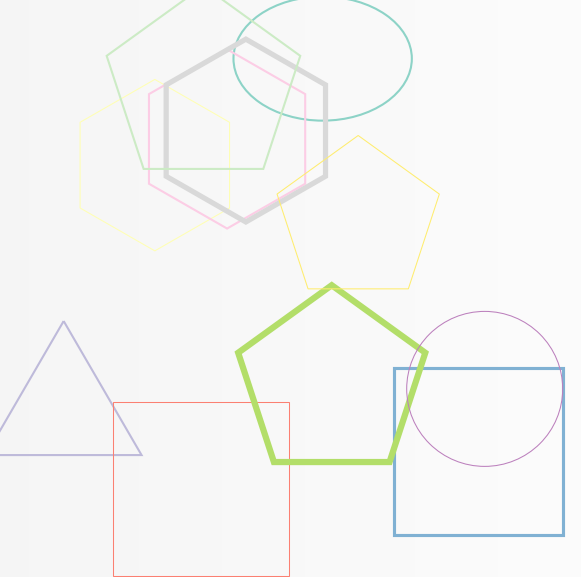[{"shape": "oval", "thickness": 1, "radius": 0.77, "center": [0.555, 0.898]}, {"shape": "hexagon", "thickness": 0.5, "radius": 0.74, "center": [0.266, 0.713]}, {"shape": "triangle", "thickness": 1, "radius": 0.77, "center": [0.11, 0.288]}, {"shape": "square", "thickness": 0.5, "radius": 0.76, "center": [0.346, 0.152]}, {"shape": "square", "thickness": 1.5, "radius": 0.73, "center": [0.823, 0.217]}, {"shape": "pentagon", "thickness": 3, "radius": 0.85, "center": [0.571, 0.336]}, {"shape": "hexagon", "thickness": 1, "radius": 0.78, "center": [0.391, 0.759]}, {"shape": "hexagon", "thickness": 2.5, "radius": 0.79, "center": [0.423, 0.773]}, {"shape": "circle", "thickness": 0.5, "radius": 0.67, "center": [0.834, 0.326]}, {"shape": "pentagon", "thickness": 1, "radius": 0.88, "center": [0.35, 0.848]}, {"shape": "pentagon", "thickness": 0.5, "radius": 0.73, "center": [0.616, 0.618]}]